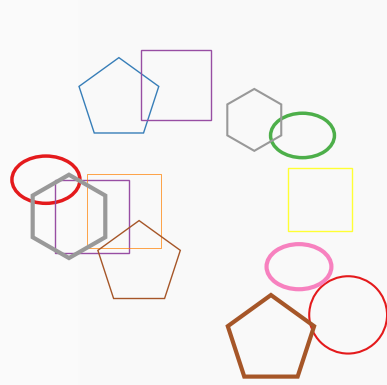[{"shape": "oval", "thickness": 2.5, "radius": 0.44, "center": [0.119, 0.533]}, {"shape": "circle", "thickness": 1.5, "radius": 0.5, "center": [0.898, 0.182]}, {"shape": "pentagon", "thickness": 1, "radius": 0.54, "center": [0.307, 0.742]}, {"shape": "oval", "thickness": 2.5, "radius": 0.41, "center": [0.781, 0.648]}, {"shape": "square", "thickness": 1, "radius": 0.45, "center": [0.454, 0.779]}, {"shape": "square", "thickness": 1, "radius": 0.48, "center": [0.236, 0.437]}, {"shape": "square", "thickness": 0.5, "radius": 0.48, "center": [0.32, 0.452]}, {"shape": "square", "thickness": 1, "radius": 0.41, "center": [0.826, 0.482]}, {"shape": "pentagon", "thickness": 3, "radius": 0.59, "center": [0.699, 0.117]}, {"shape": "pentagon", "thickness": 1, "radius": 0.56, "center": [0.359, 0.315]}, {"shape": "oval", "thickness": 3, "radius": 0.42, "center": [0.772, 0.307]}, {"shape": "hexagon", "thickness": 3, "radius": 0.54, "center": [0.178, 0.438]}, {"shape": "hexagon", "thickness": 1.5, "radius": 0.4, "center": [0.656, 0.689]}]